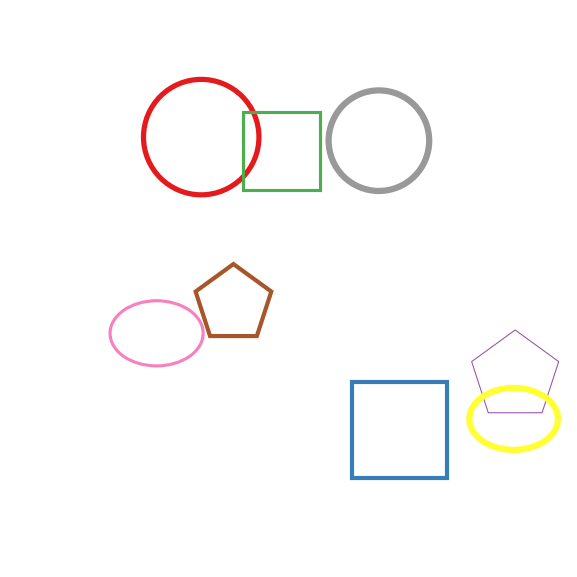[{"shape": "circle", "thickness": 2.5, "radius": 0.5, "center": [0.348, 0.762]}, {"shape": "square", "thickness": 2, "radius": 0.41, "center": [0.692, 0.255]}, {"shape": "square", "thickness": 1.5, "radius": 0.34, "center": [0.488, 0.738]}, {"shape": "pentagon", "thickness": 0.5, "radius": 0.4, "center": [0.892, 0.348]}, {"shape": "oval", "thickness": 3, "radius": 0.38, "center": [0.889, 0.274]}, {"shape": "pentagon", "thickness": 2, "radius": 0.34, "center": [0.404, 0.473]}, {"shape": "oval", "thickness": 1.5, "radius": 0.4, "center": [0.271, 0.422]}, {"shape": "circle", "thickness": 3, "radius": 0.44, "center": [0.656, 0.756]}]